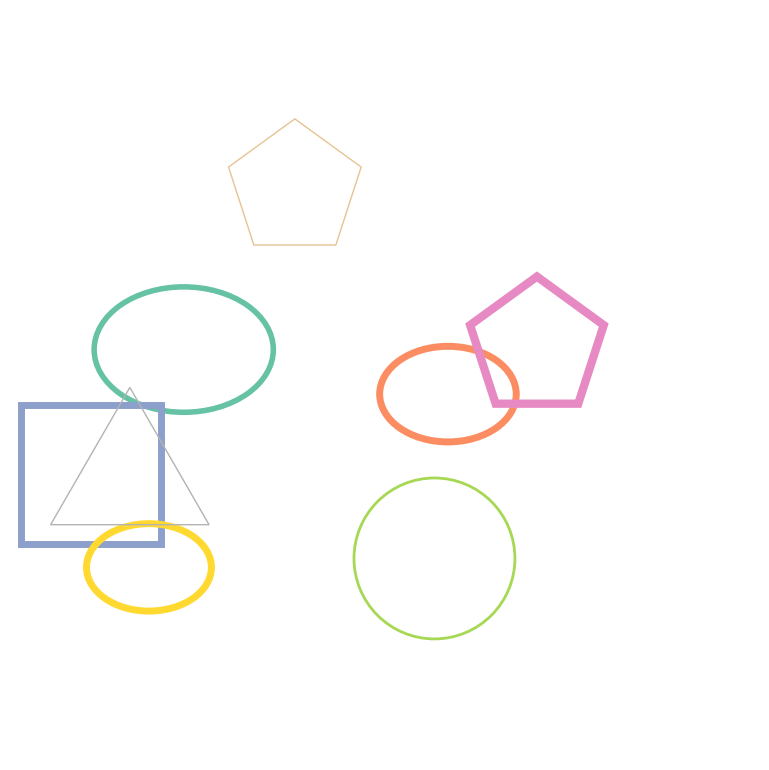[{"shape": "oval", "thickness": 2, "radius": 0.58, "center": [0.239, 0.546]}, {"shape": "oval", "thickness": 2.5, "radius": 0.44, "center": [0.582, 0.488]}, {"shape": "square", "thickness": 2.5, "radius": 0.45, "center": [0.118, 0.384]}, {"shape": "pentagon", "thickness": 3, "radius": 0.46, "center": [0.697, 0.55]}, {"shape": "circle", "thickness": 1, "radius": 0.52, "center": [0.564, 0.275]}, {"shape": "oval", "thickness": 2.5, "radius": 0.41, "center": [0.193, 0.263]}, {"shape": "pentagon", "thickness": 0.5, "radius": 0.45, "center": [0.383, 0.755]}, {"shape": "triangle", "thickness": 0.5, "radius": 0.59, "center": [0.169, 0.378]}]